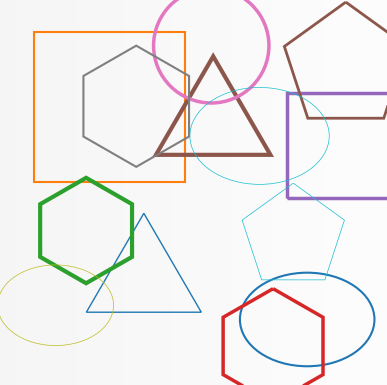[{"shape": "oval", "thickness": 1.5, "radius": 0.87, "center": [0.793, 0.17]}, {"shape": "triangle", "thickness": 1, "radius": 0.86, "center": [0.371, 0.275]}, {"shape": "square", "thickness": 1.5, "radius": 0.97, "center": [0.282, 0.722]}, {"shape": "hexagon", "thickness": 3, "radius": 0.68, "center": [0.222, 0.401]}, {"shape": "hexagon", "thickness": 2.5, "radius": 0.74, "center": [0.705, 0.101]}, {"shape": "square", "thickness": 2.5, "radius": 0.68, "center": [0.877, 0.622]}, {"shape": "pentagon", "thickness": 2, "radius": 0.83, "center": [0.892, 0.828]}, {"shape": "triangle", "thickness": 3, "radius": 0.85, "center": [0.55, 0.683]}, {"shape": "circle", "thickness": 2.5, "radius": 0.74, "center": [0.545, 0.881]}, {"shape": "hexagon", "thickness": 1.5, "radius": 0.79, "center": [0.352, 0.724]}, {"shape": "oval", "thickness": 0.5, "radius": 0.75, "center": [0.144, 0.207]}, {"shape": "oval", "thickness": 0.5, "radius": 0.9, "center": [0.67, 0.647]}, {"shape": "pentagon", "thickness": 0.5, "radius": 0.69, "center": [0.757, 0.385]}]